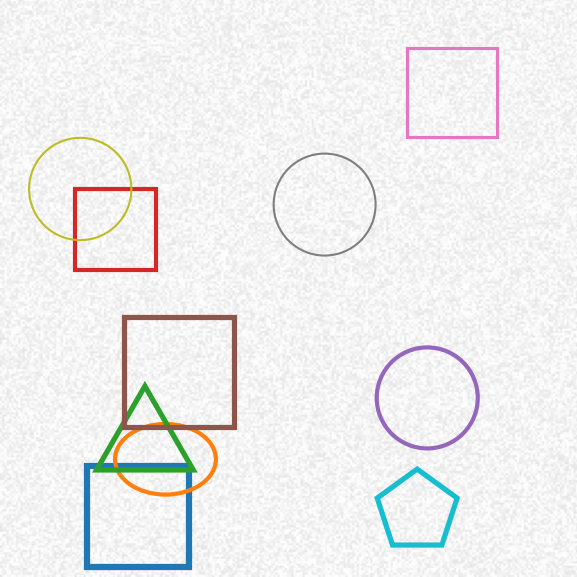[{"shape": "square", "thickness": 3, "radius": 0.44, "center": [0.239, 0.105]}, {"shape": "oval", "thickness": 2, "radius": 0.44, "center": [0.287, 0.204]}, {"shape": "triangle", "thickness": 2.5, "radius": 0.48, "center": [0.251, 0.234]}, {"shape": "square", "thickness": 2, "radius": 0.35, "center": [0.2, 0.602]}, {"shape": "circle", "thickness": 2, "radius": 0.44, "center": [0.74, 0.31]}, {"shape": "square", "thickness": 2.5, "radius": 0.48, "center": [0.31, 0.355]}, {"shape": "square", "thickness": 1.5, "radius": 0.39, "center": [0.782, 0.839]}, {"shape": "circle", "thickness": 1, "radius": 0.44, "center": [0.562, 0.645]}, {"shape": "circle", "thickness": 1, "radius": 0.44, "center": [0.139, 0.672]}, {"shape": "pentagon", "thickness": 2.5, "radius": 0.36, "center": [0.722, 0.114]}]